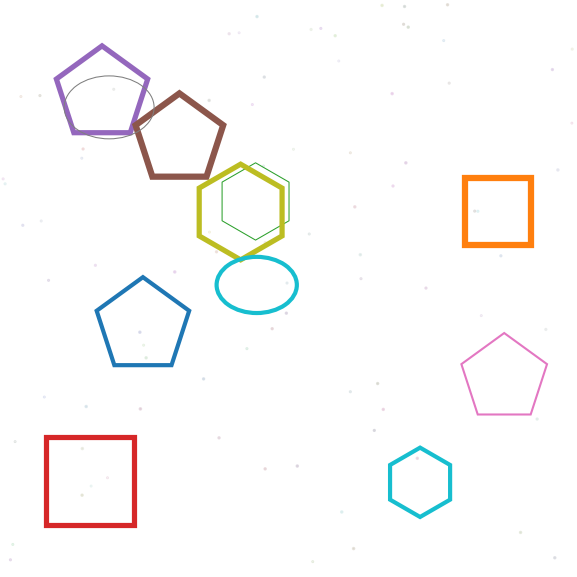[{"shape": "pentagon", "thickness": 2, "radius": 0.42, "center": [0.247, 0.435]}, {"shape": "square", "thickness": 3, "radius": 0.29, "center": [0.862, 0.633]}, {"shape": "hexagon", "thickness": 0.5, "radius": 0.33, "center": [0.443, 0.65]}, {"shape": "square", "thickness": 2.5, "radius": 0.38, "center": [0.156, 0.166]}, {"shape": "pentagon", "thickness": 2.5, "radius": 0.42, "center": [0.177, 0.837]}, {"shape": "pentagon", "thickness": 3, "radius": 0.4, "center": [0.311, 0.758]}, {"shape": "pentagon", "thickness": 1, "radius": 0.39, "center": [0.873, 0.344]}, {"shape": "oval", "thickness": 0.5, "radius": 0.39, "center": [0.189, 0.813]}, {"shape": "hexagon", "thickness": 2.5, "radius": 0.41, "center": [0.417, 0.632]}, {"shape": "hexagon", "thickness": 2, "radius": 0.3, "center": [0.727, 0.164]}, {"shape": "oval", "thickness": 2, "radius": 0.35, "center": [0.445, 0.506]}]